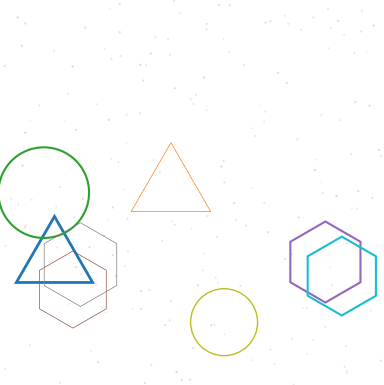[{"shape": "triangle", "thickness": 2, "radius": 0.57, "center": [0.141, 0.323]}, {"shape": "triangle", "thickness": 0.5, "radius": 0.6, "center": [0.444, 0.51]}, {"shape": "circle", "thickness": 1.5, "radius": 0.59, "center": [0.114, 0.5]}, {"shape": "hexagon", "thickness": 1.5, "radius": 0.53, "center": [0.845, 0.319]}, {"shape": "hexagon", "thickness": 0.5, "radius": 0.5, "center": [0.189, 0.248]}, {"shape": "hexagon", "thickness": 0.5, "radius": 0.54, "center": [0.209, 0.313]}, {"shape": "circle", "thickness": 1, "radius": 0.43, "center": [0.582, 0.163]}, {"shape": "hexagon", "thickness": 1.5, "radius": 0.51, "center": [0.888, 0.283]}]